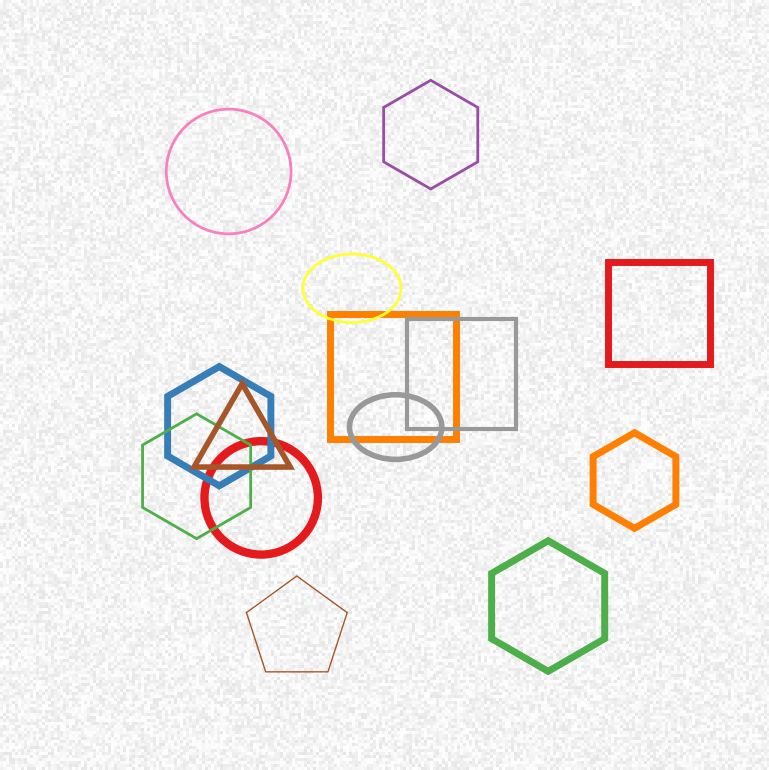[{"shape": "circle", "thickness": 3, "radius": 0.37, "center": [0.339, 0.353]}, {"shape": "square", "thickness": 2.5, "radius": 0.33, "center": [0.855, 0.593]}, {"shape": "hexagon", "thickness": 2.5, "radius": 0.39, "center": [0.285, 0.446]}, {"shape": "hexagon", "thickness": 1, "radius": 0.41, "center": [0.255, 0.382]}, {"shape": "hexagon", "thickness": 2.5, "radius": 0.42, "center": [0.712, 0.213]}, {"shape": "hexagon", "thickness": 1, "radius": 0.35, "center": [0.559, 0.825]}, {"shape": "square", "thickness": 2.5, "radius": 0.41, "center": [0.51, 0.511]}, {"shape": "hexagon", "thickness": 2.5, "radius": 0.31, "center": [0.824, 0.376]}, {"shape": "oval", "thickness": 1, "radius": 0.32, "center": [0.457, 0.626]}, {"shape": "triangle", "thickness": 2, "radius": 0.36, "center": [0.314, 0.43]}, {"shape": "pentagon", "thickness": 0.5, "radius": 0.34, "center": [0.385, 0.183]}, {"shape": "circle", "thickness": 1, "radius": 0.4, "center": [0.297, 0.777]}, {"shape": "oval", "thickness": 2, "radius": 0.3, "center": [0.514, 0.445]}, {"shape": "square", "thickness": 1.5, "radius": 0.36, "center": [0.599, 0.514]}]